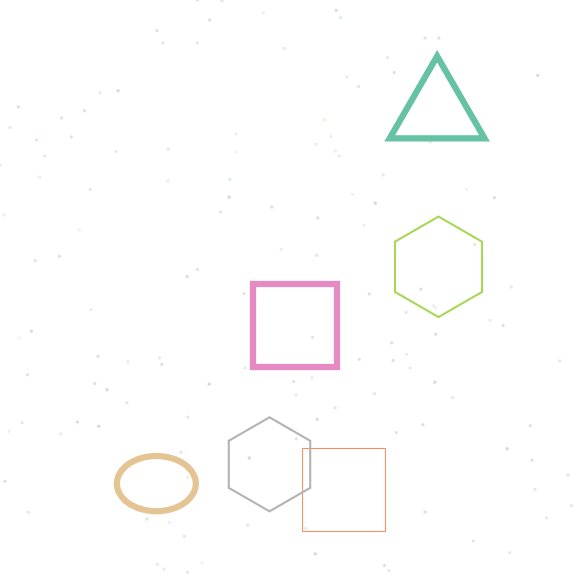[{"shape": "triangle", "thickness": 3, "radius": 0.47, "center": [0.757, 0.807]}, {"shape": "square", "thickness": 0.5, "radius": 0.36, "center": [0.594, 0.151]}, {"shape": "square", "thickness": 3, "radius": 0.36, "center": [0.511, 0.436]}, {"shape": "hexagon", "thickness": 1, "radius": 0.44, "center": [0.759, 0.537]}, {"shape": "oval", "thickness": 3, "radius": 0.34, "center": [0.271, 0.162]}, {"shape": "hexagon", "thickness": 1, "radius": 0.41, "center": [0.467, 0.195]}]